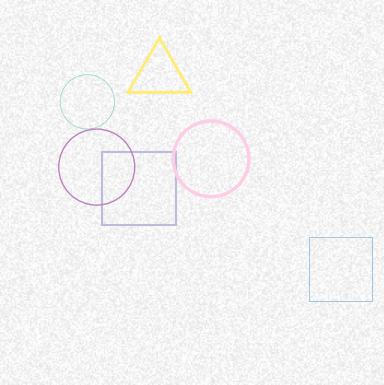[{"shape": "circle", "thickness": 0.5, "radius": 0.35, "center": [0.227, 0.735]}, {"shape": "square", "thickness": 1.5, "radius": 0.48, "center": [0.362, 0.51]}, {"shape": "square", "thickness": 0.5, "radius": 0.41, "center": [0.885, 0.301]}, {"shape": "circle", "thickness": 2.5, "radius": 0.49, "center": [0.548, 0.587]}, {"shape": "circle", "thickness": 1, "radius": 0.49, "center": [0.251, 0.566]}, {"shape": "triangle", "thickness": 2, "radius": 0.47, "center": [0.414, 0.807]}]